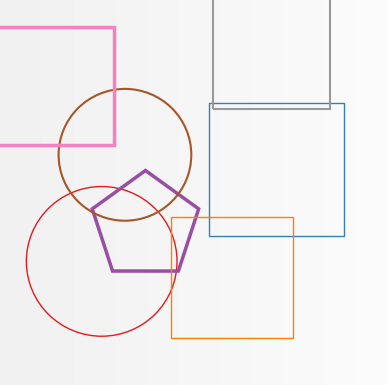[{"shape": "circle", "thickness": 1, "radius": 0.97, "center": [0.262, 0.321]}, {"shape": "square", "thickness": 1, "radius": 0.86, "center": [0.714, 0.56]}, {"shape": "pentagon", "thickness": 2.5, "radius": 0.72, "center": [0.375, 0.413]}, {"shape": "square", "thickness": 1, "radius": 0.78, "center": [0.599, 0.28]}, {"shape": "circle", "thickness": 1.5, "radius": 0.86, "center": [0.322, 0.598]}, {"shape": "square", "thickness": 2.5, "radius": 0.76, "center": [0.14, 0.777]}, {"shape": "square", "thickness": 1.5, "radius": 0.76, "center": [0.701, 0.867]}]